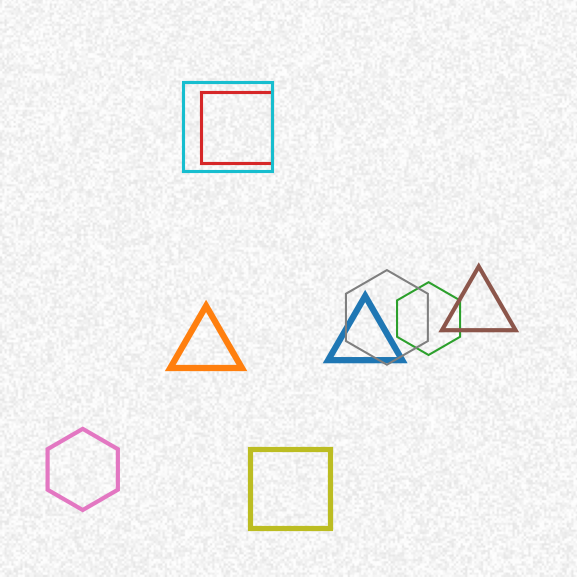[{"shape": "triangle", "thickness": 3, "radius": 0.37, "center": [0.632, 0.413]}, {"shape": "triangle", "thickness": 3, "radius": 0.36, "center": [0.357, 0.398]}, {"shape": "hexagon", "thickness": 1, "radius": 0.32, "center": [0.742, 0.447]}, {"shape": "square", "thickness": 1.5, "radius": 0.31, "center": [0.41, 0.778]}, {"shape": "triangle", "thickness": 2, "radius": 0.37, "center": [0.829, 0.464]}, {"shape": "hexagon", "thickness": 2, "radius": 0.35, "center": [0.143, 0.186]}, {"shape": "hexagon", "thickness": 1, "radius": 0.41, "center": [0.67, 0.45]}, {"shape": "square", "thickness": 2.5, "radius": 0.34, "center": [0.502, 0.153]}, {"shape": "square", "thickness": 1.5, "radius": 0.38, "center": [0.394, 0.78]}]